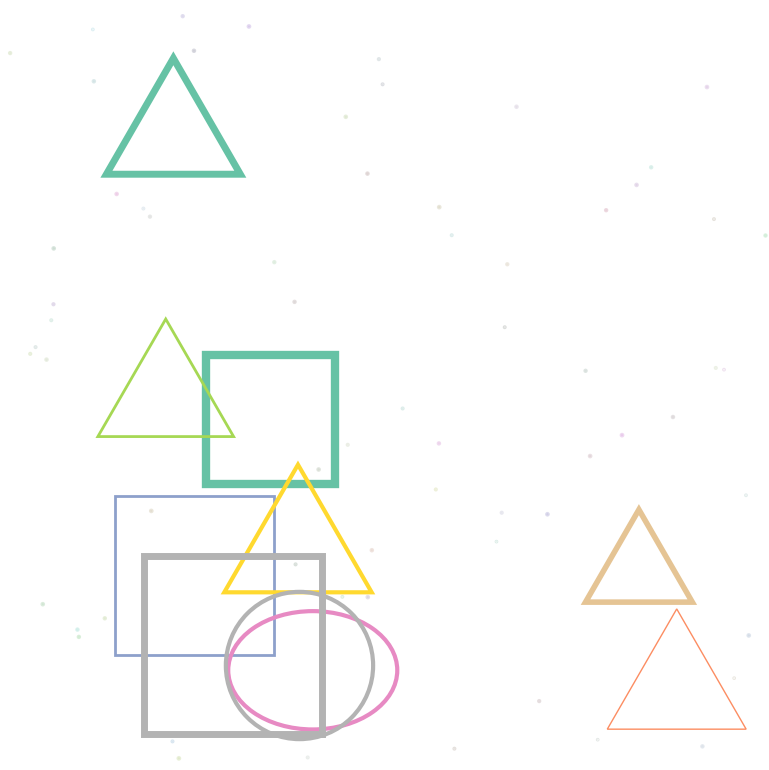[{"shape": "square", "thickness": 3, "radius": 0.42, "center": [0.351, 0.455]}, {"shape": "triangle", "thickness": 2.5, "radius": 0.5, "center": [0.225, 0.824]}, {"shape": "triangle", "thickness": 0.5, "radius": 0.52, "center": [0.879, 0.105]}, {"shape": "square", "thickness": 1, "radius": 0.52, "center": [0.253, 0.253]}, {"shape": "oval", "thickness": 1.5, "radius": 0.55, "center": [0.406, 0.129]}, {"shape": "triangle", "thickness": 1, "radius": 0.51, "center": [0.215, 0.484]}, {"shape": "triangle", "thickness": 1.5, "radius": 0.55, "center": [0.387, 0.286]}, {"shape": "triangle", "thickness": 2, "radius": 0.4, "center": [0.83, 0.258]}, {"shape": "square", "thickness": 2.5, "radius": 0.58, "center": [0.302, 0.162]}, {"shape": "circle", "thickness": 1.5, "radius": 0.48, "center": [0.389, 0.136]}]